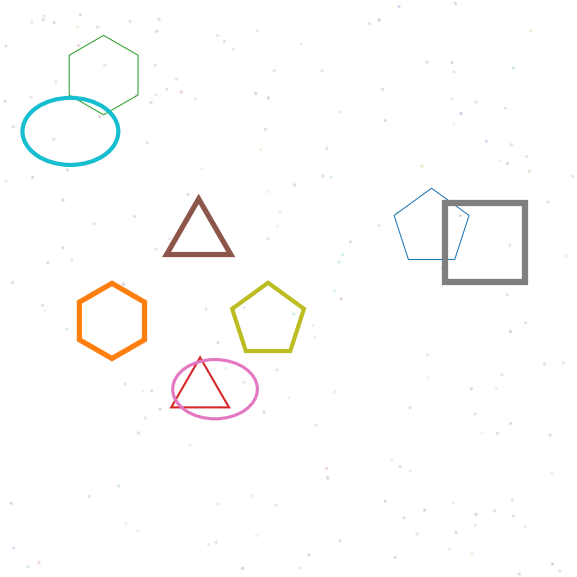[{"shape": "pentagon", "thickness": 0.5, "radius": 0.34, "center": [0.747, 0.605]}, {"shape": "hexagon", "thickness": 2.5, "radius": 0.33, "center": [0.194, 0.443]}, {"shape": "hexagon", "thickness": 0.5, "radius": 0.34, "center": [0.179, 0.869]}, {"shape": "triangle", "thickness": 1, "radius": 0.29, "center": [0.347, 0.323]}, {"shape": "triangle", "thickness": 2.5, "radius": 0.32, "center": [0.344, 0.59]}, {"shape": "oval", "thickness": 1.5, "radius": 0.37, "center": [0.372, 0.325]}, {"shape": "square", "thickness": 3, "radius": 0.34, "center": [0.84, 0.58]}, {"shape": "pentagon", "thickness": 2, "radius": 0.33, "center": [0.464, 0.444]}, {"shape": "oval", "thickness": 2, "radius": 0.41, "center": [0.122, 0.772]}]